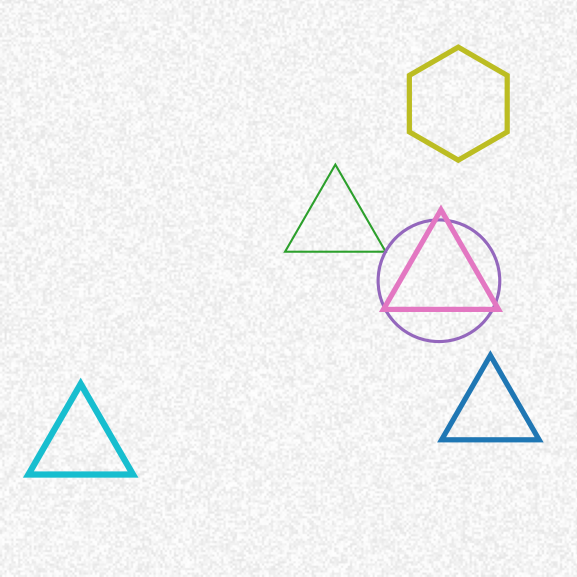[{"shape": "triangle", "thickness": 2.5, "radius": 0.49, "center": [0.849, 0.286]}, {"shape": "triangle", "thickness": 1, "radius": 0.5, "center": [0.581, 0.614]}, {"shape": "circle", "thickness": 1.5, "radius": 0.53, "center": [0.76, 0.513]}, {"shape": "triangle", "thickness": 2.5, "radius": 0.57, "center": [0.764, 0.521]}, {"shape": "hexagon", "thickness": 2.5, "radius": 0.49, "center": [0.794, 0.82]}, {"shape": "triangle", "thickness": 3, "radius": 0.52, "center": [0.14, 0.23]}]